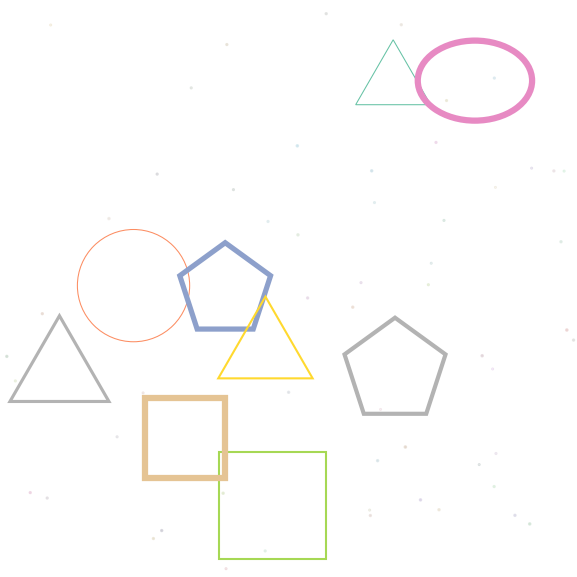[{"shape": "triangle", "thickness": 0.5, "radius": 0.37, "center": [0.681, 0.855]}, {"shape": "circle", "thickness": 0.5, "radius": 0.49, "center": [0.231, 0.505]}, {"shape": "pentagon", "thickness": 2.5, "radius": 0.41, "center": [0.39, 0.496]}, {"shape": "oval", "thickness": 3, "radius": 0.49, "center": [0.822, 0.86]}, {"shape": "square", "thickness": 1, "radius": 0.46, "center": [0.473, 0.124]}, {"shape": "triangle", "thickness": 1, "radius": 0.47, "center": [0.46, 0.391]}, {"shape": "square", "thickness": 3, "radius": 0.34, "center": [0.32, 0.241]}, {"shape": "pentagon", "thickness": 2, "radius": 0.46, "center": [0.684, 0.357]}, {"shape": "triangle", "thickness": 1.5, "radius": 0.49, "center": [0.103, 0.353]}]